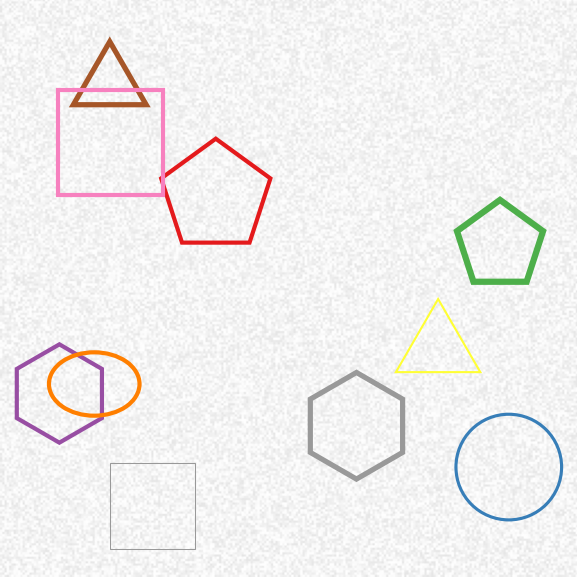[{"shape": "pentagon", "thickness": 2, "radius": 0.5, "center": [0.374, 0.659]}, {"shape": "circle", "thickness": 1.5, "radius": 0.46, "center": [0.881, 0.19]}, {"shape": "pentagon", "thickness": 3, "radius": 0.39, "center": [0.866, 0.575]}, {"shape": "hexagon", "thickness": 2, "radius": 0.43, "center": [0.103, 0.318]}, {"shape": "oval", "thickness": 2, "radius": 0.39, "center": [0.163, 0.334]}, {"shape": "triangle", "thickness": 1, "radius": 0.42, "center": [0.759, 0.397]}, {"shape": "triangle", "thickness": 2.5, "radius": 0.36, "center": [0.19, 0.854]}, {"shape": "square", "thickness": 2, "radius": 0.45, "center": [0.191, 0.753]}, {"shape": "hexagon", "thickness": 2.5, "radius": 0.46, "center": [0.617, 0.262]}, {"shape": "square", "thickness": 0.5, "radius": 0.37, "center": [0.264, 0.122]}]